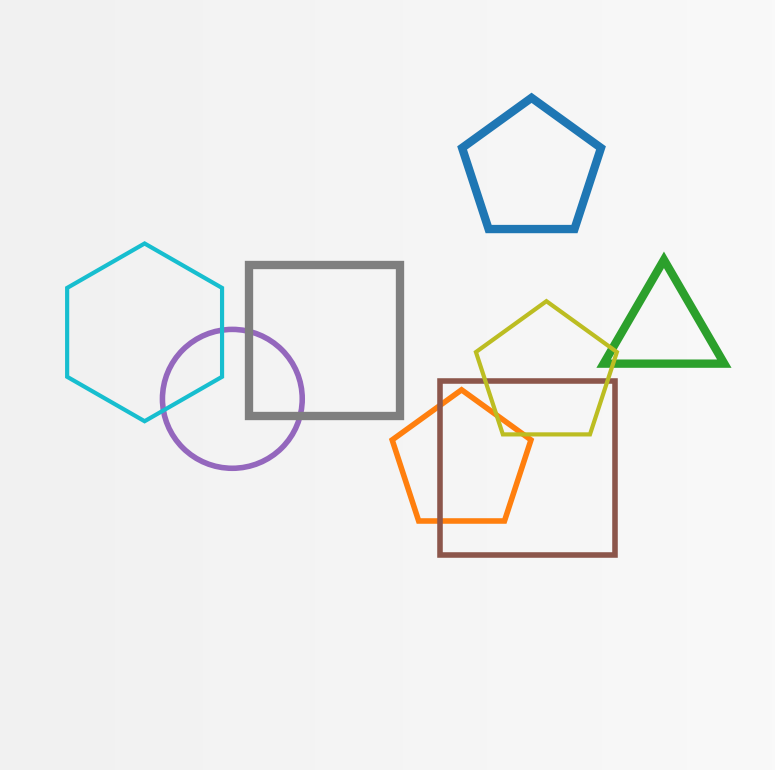[{"shape": "pentagon", "thickness": 3, "radius": 0.47, "center": [0.686, 0.779]}, {"shape": "pentagon", "thickness": 2, "radius": 0.47, "center": [0.596, 0.4]}, {"shape": "triangle", "thickness": 3, "radius": 0.45, "center": [0.857, 0.573]}, {"shape": "circle", "thickness": 2, "radius": 0.45, "center": [0.3, 0.482]}, {"shape": "square", "thickness": 2, "radius": 0.56, "center": [0.681, 0.393]}, {"shape": "square", "thickness": 3, "radius": 0.49, "center": [0.419, 0.558]}, {"shape": "pentagon", "thickness": 1.5, "radius": 0.48, "center": [0.705, 0.513]}, {"shape": "hexagon", "thickness": 1.5, "radius": 0.58, "center": [0.187, 0.568]}]